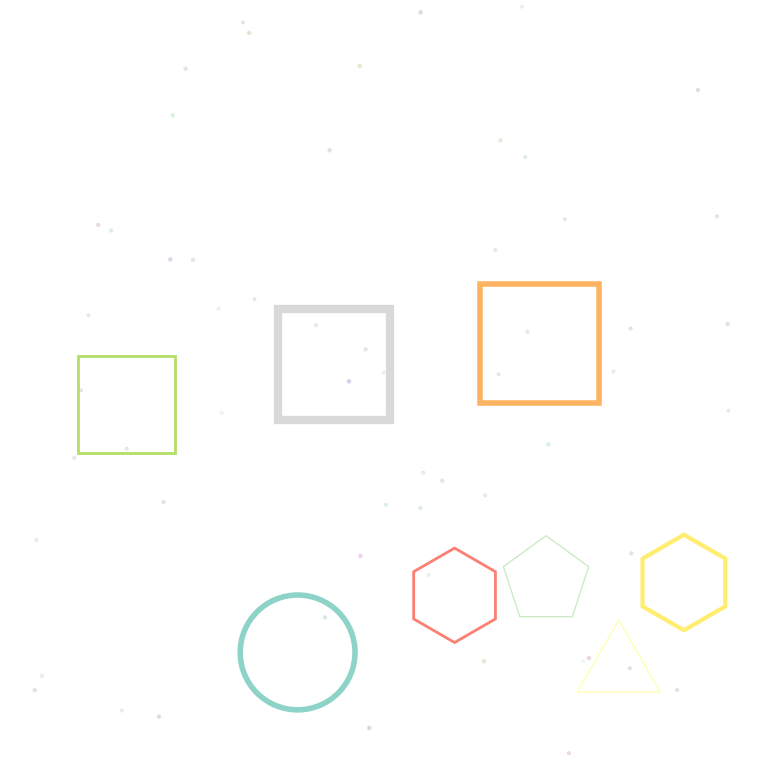[{"shape": "circle", "thickness": 2, "radius": 0.37, "center": [0.387, 0.153]}, {"shape": "triangle", "thickness": 0.5, "radius": 0.31, "center": [0.804, 0.132]}, {"shape": "hexagon", "thickness": 1, "radius": 0.31, "center": [0.59, 0.227]}, {"shape": "square", "thickness": 2, "radius": 0.39, "center": [0.701, 0.554]}, {"shape": "square", "thickness": 1, "radius": 0.31, "center": [0.164, 0.475]}, {"shape": "square", "thickness": 3, "radius": 0.36, "center": [0.434, 0.526]}, {"shape": "pentagon", "thickness": 0.5, "radius": 0.29, "center": [0.709, 0.246]}, {"shape": "hexagon", "thickness": 1.5, "radius": 0.31, "center": [0.888, 0.244]}]